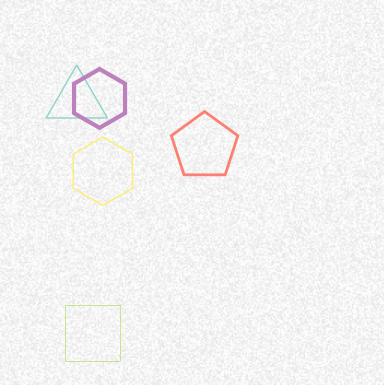[{"shape": "triangle", "thickness": 1, "radius": 0.46, "center": [0.199, 0.739]}, {"shape": "pentagon", "thickness": 2, "radius": 0.45, "center": [0.531, 0.619]}, {"shape": "square", "thickness": 0.5, "radius": 0.36, "center": [0.241, 0.135]}, {"shape": "hexagon", "thickness": 3, "radius": 0.38, "center": [0.259, 0.744]}, {"shape": "hexagon", "thickness": 1, "radius": 0.44, "center": [0.267, 0.555]}]